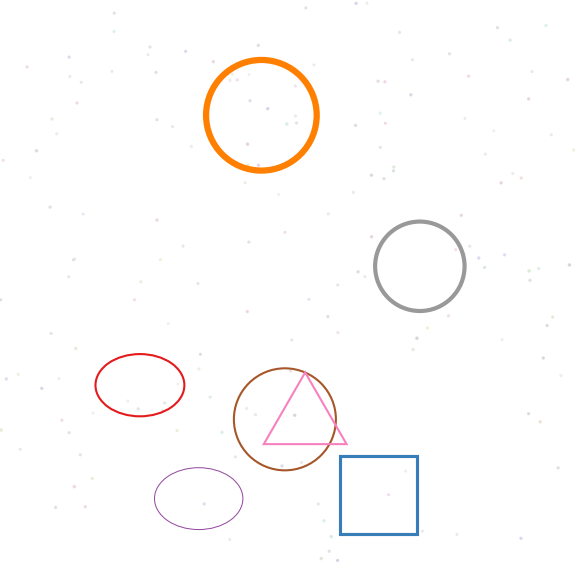[{"shape": "oval", "thickness": 1, "radius": 0.38, "center": [0.242, 0.332]}, {"shape": "square", "thickness": 1.5, "radius": 0.34, "center": [0.655, 0.142]}, {"shape": "oval", "thickness": 0.5, "radius": 0.38, "center": [0.344, 0.136]}, {"shape": "circle", "thickness": 3, "radius": 0.48, "center": [0.453, 0.8]}, {"shape": "circle", "thickness": 1, "radius": 0.44, "center": [0.493, 0.273]}, {"shape": "triangle", "thickness": 1, "radius": 0.41, "center": [0.528, 0.271]}, {"shape": "circle", "thickness": 2, "radius": 0.39, "center": [0.727, 0.538]}]